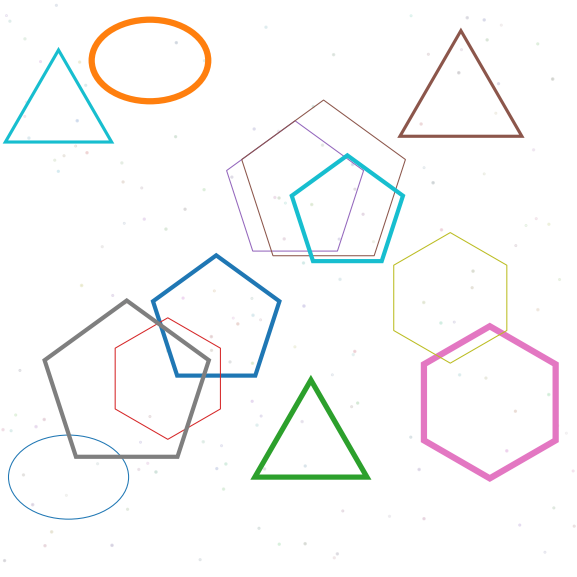[{"shape": "oval", "thickness": 0.5, "radius": 0.52, "center": [0.119, 0.173]}, {"shape": "pentagon", "thickness": 2, "radius": 0.58, "center": [0.374, 0.442]}, {"shape": "oval", "thickness": 3, "radius": 0.5, "center": [0.26, 0.894]}, {"shape": "triangle", "thickness": 2.5, "radius": 0.56, "center": [0.538, 0.229]}, {"shape": "hexagon", "thickness": 0.5, "radius": 0.53, "center": [0.291, 0.344]}, {"shape": "pentagon", "thickness": 0.5, "radius": 0.62, "center": [0.511, 0.665]}, {"shape": "triangle", "thickness": 1.5, "radius": 0.61, "center": [0.798, 0.824]}, {"shape": "pentagon", "thickness": 0.5, "radius": 0.75, "center": [0.56, 0.677]}, {"shape": "hexagon", "thickness": 3, "radius": 0.66, "center": [0.848, 0.302]}, {"shape": "pentagon", "thickness": 2, "radius": 0.75, "center": [0.219, 0.329]}, {"shape": "hexagon", "thickness": 0.5, "radius": 0.57, "center": [0.78, 0.483]}, {"shape": "triangle", "thickness": 1.5, "radius": 0.53, "center": [0.101, 0.806]}, {"shape": "pentagon", "thickness": 2, "radius": 0.51, "center": [0.601, 0.629]}]